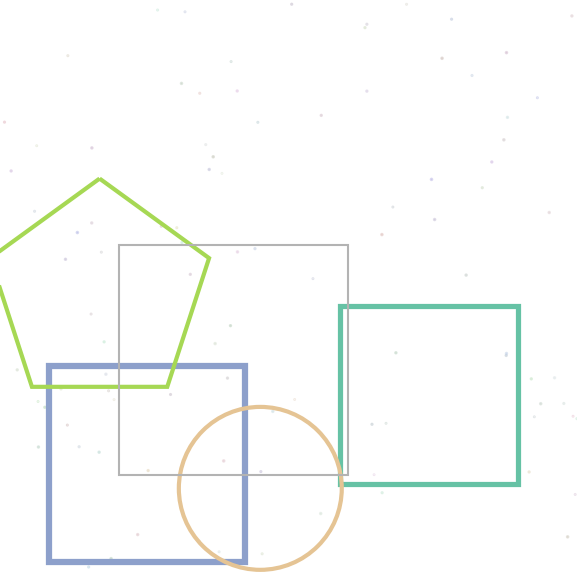[{"shape": "square", "thickness": 2.5, "radius": 0.77, "center": [0.743, 0.315]}, {"shape": "square", "thickness": 3, "radius": 0.85, "center": [0.254, 0.196]}, {"shape": "pentagon", "thickness": 2, "radius": 1.0, "center": [0.172, 0.491]}, {"shape": "circle", "thickness": 2, "radius": 0.71, "center": [0.451, 0.153]}, {"shape": "square", "thickness": 1, "radius": 0.99, "center": [0.404, 0.376]}]